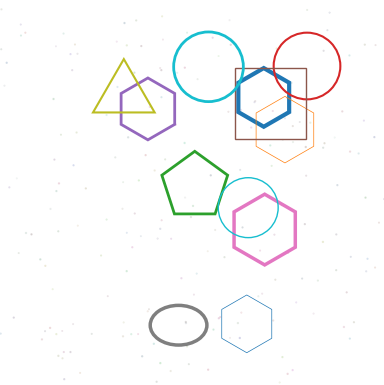[{"shape": "hexagon", "thickness": 0.5, "radius": 0.38, "center": [0.641, 0.159]}, {"shape": "hexagon", "thickness": 3, "radius": 0.38, "center": [0.685, 0.747]}, {"shape": "hexagon", "thickness": 0.5, "radius": 0.43, "center": [0.74, 0.663]}, {"shape": "pentagon", "thickness": 2, "radius": 0.45, "center": [0.506, 0.517]}, {"shape": "circle", "thickness": 1.5, "radius": 0.43, "center": [0.797, 0.829]}, {"shape": "hexagon", "thickness": 2, "radius": 0.4, "center": [0.384, 0.717]}, {"shape": "square", "thickness": 1, "radius": 0.46, "center": [0.704, 0.731]}, {"shape": "hexagon", "thickness": 2.5, "radius": 0.46, "center": [0.687, 0.404]}, {"shape": "oval", "thickness": 2.5, "radius": 0.37, "center": [0.464, 0.155]}, {"shape": "triangle", "thickness": 1.5, "radius": 0.46, "center": [0.322, 0.754]}, {"shape": "circle", "thickness": 1, "radius": 0.39, "center": [0.645, 0.461]}, {"shape": "circle", "thickness": 2, "radius": 0.45, "center": [0.542, 0.827]}]